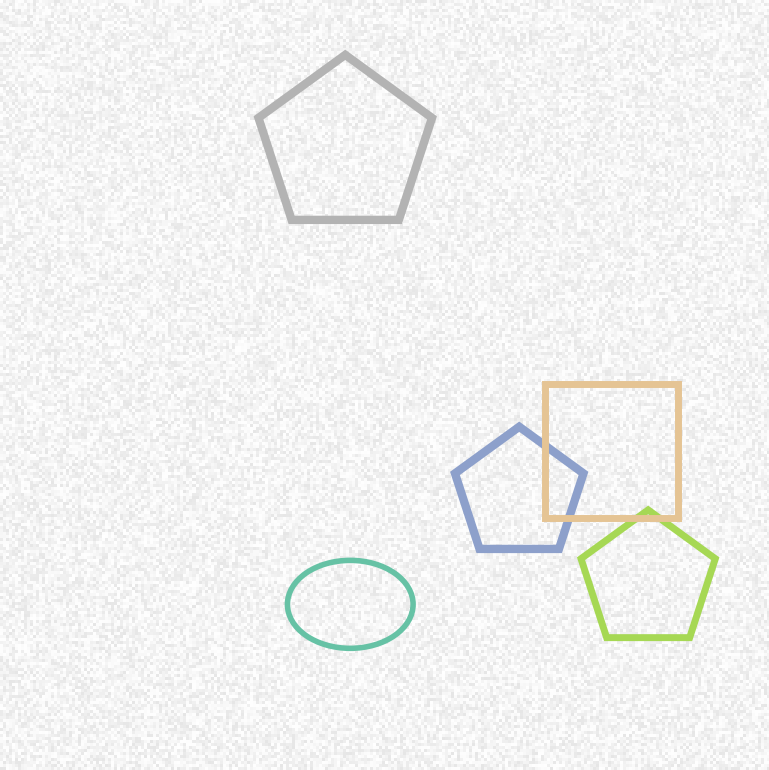[{"shape": "oval", "thickness": 2, "radius": 0.41, "center": [0.455, 0.215]}, {"shape": "pentagon", "thickness": 3, "radius": 0.44, "center": [0.674, 0.358]}, {"shape": "pentagon", "thickness": 2.5, "radius": 0.46, "center": [0.842, 0.246]}, {"shape": "square", "thickness": 2.5, "radius": 0.43, "center": [0.794, 0.414]}, {"shape": "pentagon", "thickness": 3, "radius": 0.59, "center": [0.448, 0.81]}]